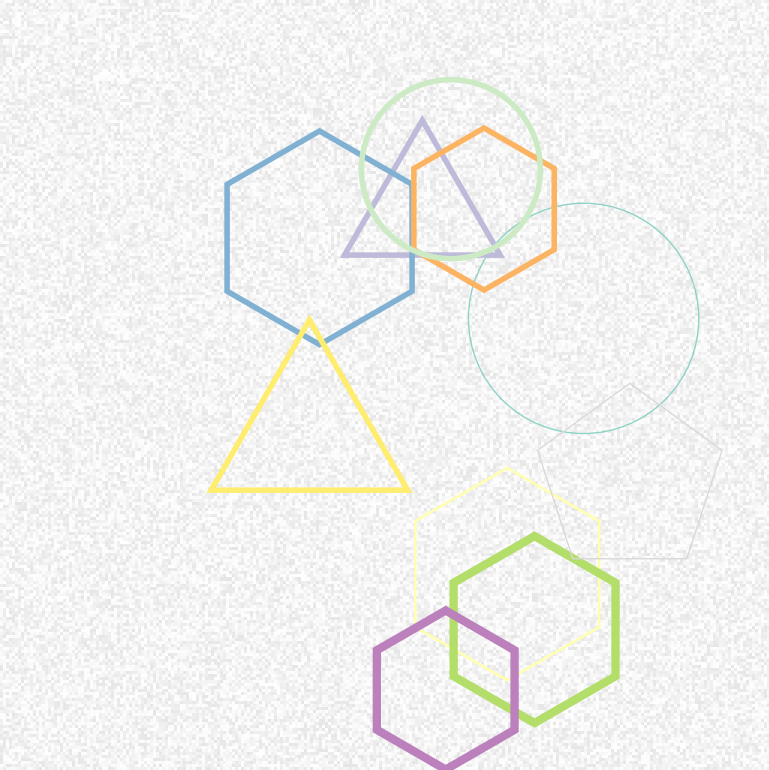[{"shape": "circle", "thickness": 0.5, "radius": 0.75, "center": [0.758, 0.587]}, {"shape": "hexagon", "thickness": 1, "radius": 0.69, "center": [0.659, 0.254]}, {"shape": "triangle", "thickness": 2, "radius": 0.58, "center": [0.548, 0.727]}, {"shape": "hexagon", "thickness": 2, "radius": 0.69, "center": [0.415, 0.691]}, {"shape": "hexagon", "thickness": 2, "radius": 0.53, "center": [0.629, 0.728]}, {"shape": "hexagon", "thickness": 3, "radius": 0.61, "center": [0.694, 0.182]}, {"shape": "pentagon", "thickness": 0.5, "radius": 0.63, "center": [0.818, 0.376]}, {"shape": "hexagon", "thickness": 3, "radius": 0.52, "center": [0.579, 0.104]}, {"shape": "circle", "thickness": 2, "radius": 0.58, "center": [0.586, 0.78]}, {"shape": "triangle", "thickness": 2, "radius": 0.74, "center": [0.402, 0.437]}]